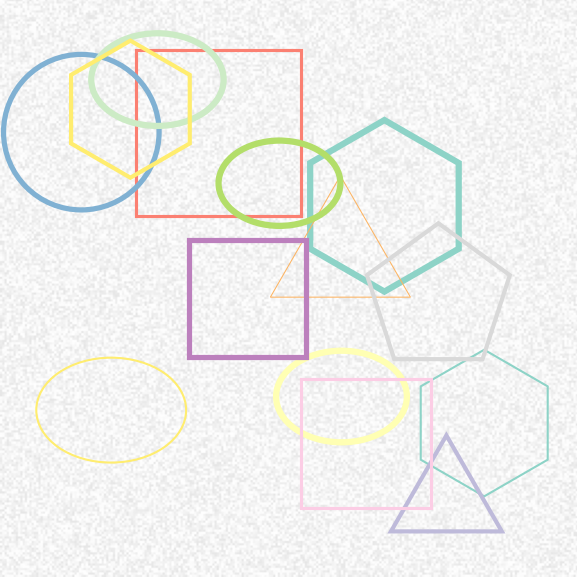[{"shape": "hexagon", "thickness": 1, "radius": 0.63, "center": [0.838, 0.267]}, {"shape": "hexagon", "thickness": 3, "radius": 0.74, "center": [0.666, 0.643]}, {"shape": "oval", "thickness": 3, "radius": 0.57, "center": [0.591, 0.313]}, {"shape": "triangle", "thickness": 2, "radius": 0.55, "center": [0.773, 0.134]}, {"shape": "square", "thickness": 1.5, "radius": 0.72, "center": [0.379, 0.768]}, {"shape": "circle", "thickness": 2.5, "radius": 0.67, "center": [0.141, 0.77]}, {"shape": "triangle", "thickness": 0.5, "radius": 0.7, "center": [0.589, 0.555]}, {"shape": "oval", "thickness": 3, "radius": 0.53, "center": [0.484, 0.682]}, {"shape": "square", "thickness": 1.5, "radius": 0.56, "center": [0.634, 0.231]}, {"shape": "pentagon", "thickness": 2, "radius": 0.65, "center": [0.759, 0.482]}, {"shape": "square", "thickness": 2.5, "radius": 0.51, "center": [0.429, 0.482]}, {"shape": "oval", "thickness": 3, "radius": 0.57, "center": [0.273, 0.861]}, {"shape": "oval", "thickness": 1, "radius": 0.65, "center": [0.193, 0.289]}, {"shape": "hexagon", "thickness": 2, "radius": 0.59, "center": [0.226, 0.81]}]